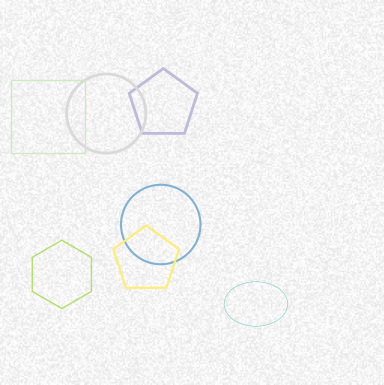[{"shape": "oval", "thickness": 0.5, "radius": 0.41, "center": [0.665, 0.21]}, {"shape": "pentagon", "thickness": 2, "radius": 0.47, "center": [0.424, 0.729]}, {"shape": "circle", "thickness": 1.5, "radius": 0.52, "center": [0.418, 0.417]}, {"shape": "hexagon", "thickness": 1, "radius": 0.44, "center": [0.161, 0.287]}, {"shape": "circle", "thickness": 2, "radius": 0.51, "center": [0.276, 0.705]}, {"shape": "square", "thickness": 1, "radius": 0.48, "center": [0.124, 0.697]}, {"shape": "pentagon", "thickness": 1.5, "radius": 0.45, "center": [0.38, 0.325]}]